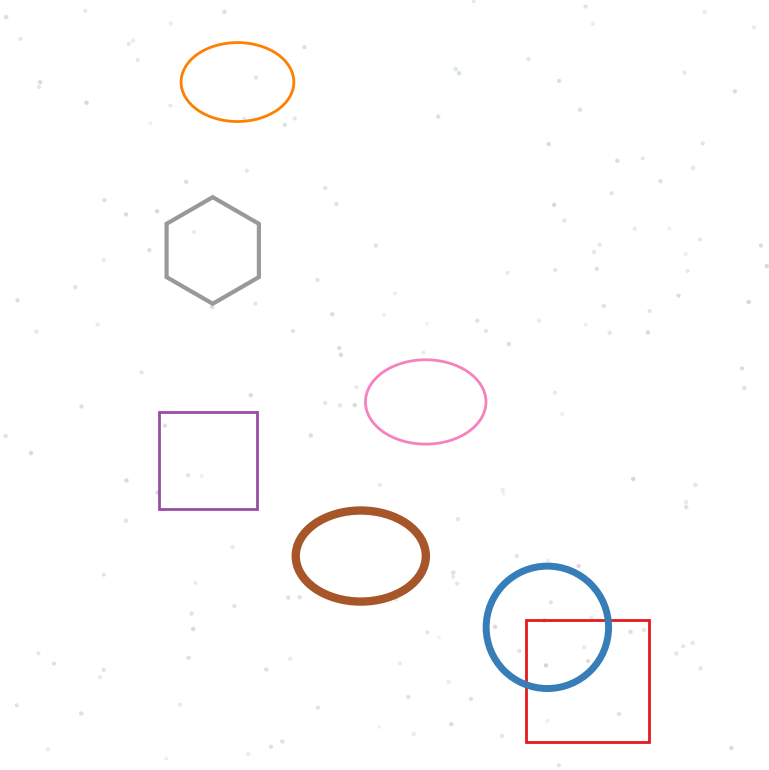[{"shape": "square", "thickness": 1, "radius": 0.4, "center": [0.763, 0.116]}, {"shape": "circle", "thickness": 2.5, "radius": 0.4, "center": [0.711, 0.185]}, {"shape": "square", "thickness": 1, "radius": 0.32, "center": [0.27, 0.402]}, {"shape": "oval", "thickness": 1, "radius": 0.37, "center": [0.308, 0.893]}, {"shape": "oval", "thickness": 3, "radius": 0.42, "center": [0.469, 0.278]}, {"shape": "oval", "thickness": 1, "radius": 0.39, "center": [0.553, 0.478]}, {"shape": "hexagon", "thickness": 1.5, "radius": 0.35, "center": [0.276, 0.675]}]